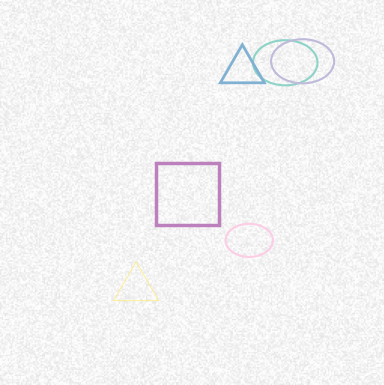[{"shape": "oval", "thickness": 1.5, "radius": 0.42, "center": [0.741, 0.837]}, {"shape": "oval", "thickness": 1.5, "radius": 0.41, "center": [0.786, 0.841]}, {"shape": "triangle", "thickness": 2, "radius": 0.33, "center": [0.629, 0.818]}, {"shape": "oval", "thickness": 1.5, "radius": 0.31, "center": [0.647, 0.376]}, {"shape": "square", "thickness": 2.5, "radius": 0.4, "center": [0.487, 0.496]}, {"shape": "triangle", "thickness": 0.5, "radius": 0.34, "center": [0.354, 0.253]}]